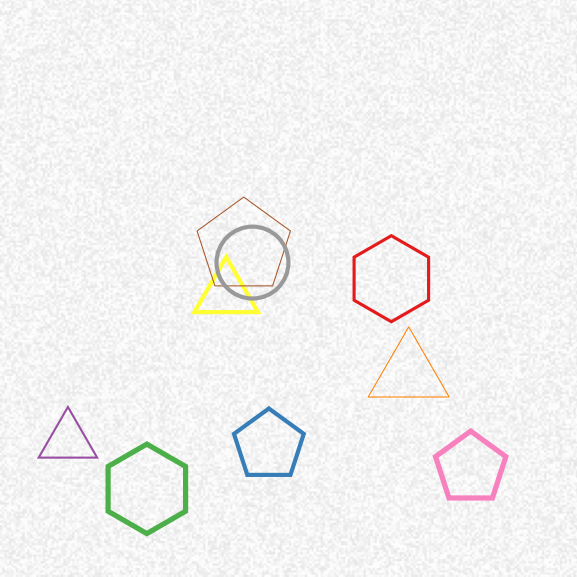[{"shape": "hexagon", "thickness": 1.5, "radius": 0.37, "center": [0.678, 0.517]}, {"shape": "pentagon", "thickness": 2, "radius": 0.32, "center": [0.466, 0.228]}, {"shape": "hexagon", "thickness": 2.5, "radius": 0.39, "center": [0.254, 0.153]}, {"shape": "triangle", "thickness": 1, "radius": 0.29, "center": [0.118, 0.236]}, {"shape": "triangle", "thickness": 0.5, "radius": 0.4, "center": [0.708, 0.352]}, {"shape": "triangle", "thickness": 2, "radius": 0.32, "center": [0.392, 0.49]}, {"shape": "pentagon", "thickness": 0.5, "radius": 0.43, "center": [0.422, 0.573]}, {"shape": "pentagon", "thickness": 2.5, "radius": 0.32, "center": [0.815, 0.189]}, {"shape": "circle", "thickness": 2, "radius": 0.31, "center": [0.437, 0.544]}]